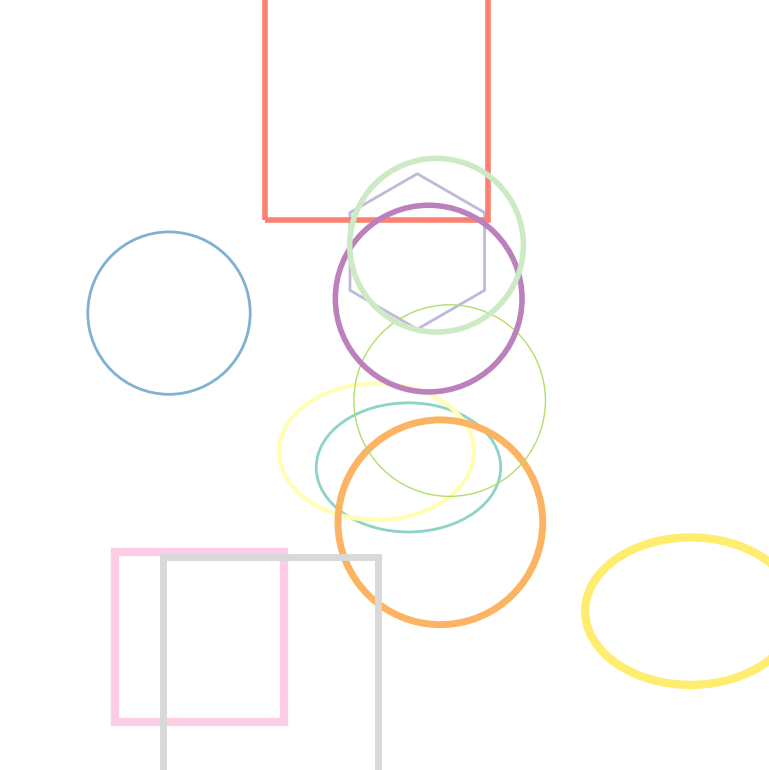[{"shape": "oval", "thickness": 1, "radius": 0.6, "center": [0.53, 0.393]}, {"shape": "oval", "thickness": 1.5, "radius": 0.63, "center": [0.489, 0.413]}, {"shape": "hexagon", "thickness": 1, "radius": 0.5, "center": [0.542, 0.673]}, {"shape": "square", "thickness": 2, "radius": 0.72, "center": [0.489, 0.859]}, {"shape": "circle", "thickness": 1, "radius": 0.53, "center": [0.219, 0.593]}, {"shape": "circle", "thickness": 2.5, "radius": 0.66, "center": [0.572, 0.322]}, {"shape": "circle", "thickness": 0.5, "radius": 0.62, "center": [0.584, 0.48]}, {"shape": "square", "thickness": 3, "radius": 0.55, "center": [0.259, 0.173]}, {"shape": "square", "thickness": 2.5, "radius": 0.7, "center": [0.351, 0.137]}, {"shape": "circle", "thickness": 2, "radius": 0.61, "center": [0.557, 0.612]}, {"shape": "circle", "thickness": 2, "radius": 0.56, "center": [0.567, 0.682]}, {"shape": "oval", "thickness": 3, "radius": 0.68, "center": [0.897, 0.206]}]